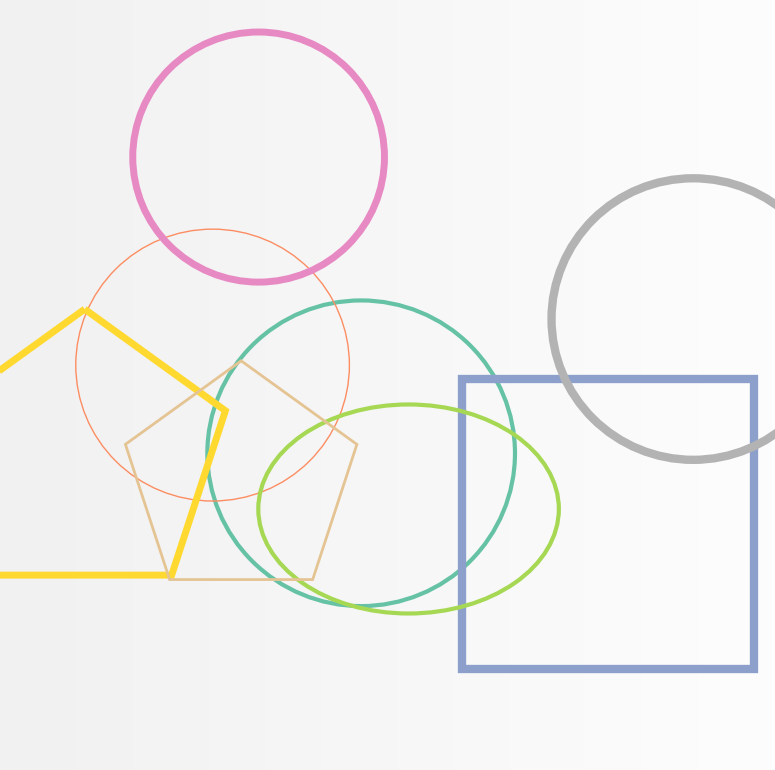[{"shape": "circle", "thickness": 1.5, "radius": 0.99, "center": [0.466, 0.411]}, {"shape": "circle", "thickness": 0.5, "radius": 0.88, "center": [0.274, 0.526]}, {"shape": "square", "thickness": 3, "radius": 0.94, "center": [0.785, 0.32]}, {"shape": "circle", "thickness": 2.5, "radius": 0.81, "center": [0.334, 0.796]}, {"shape": "oval", "thickness": 1.5, "radius": 0.97, "center": [0.527, 0.339]}, {"shape": "pentagon", "thickness": 2.5, "radius": 0.95, "center": [0.109, 0.408]}, {"shape": "pentagon", "thickness": 1, "radius": 0.79, "center": [0.311, 0.374]}, {"shape": "circle", "thickness": 3, "radius": 0.91, "center": [0.894, 0.586]}]